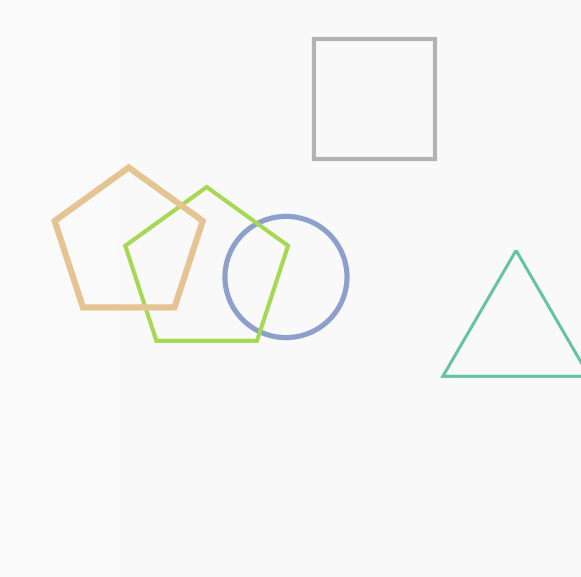[{"shape": "triangle", "thickness": 1.5, "radius": 0.73, "center": [0.888, 0.42]}, {"shape": "circle", "thickness": 2.5, "radius": 0.52, "center": [0.492, 0.519]}, {"shape": "pentagon", "thickness": 2, "radius": 0.74, "center": [0.356, 0.528]}, {"shape": "pentagon", "thickness": 3, "radius": 0.67, "center": [0.221, 0.575]}, {"shape": "square", "thickness": 2, "radius": 0.52, "center": [0.645, 0.828]}]